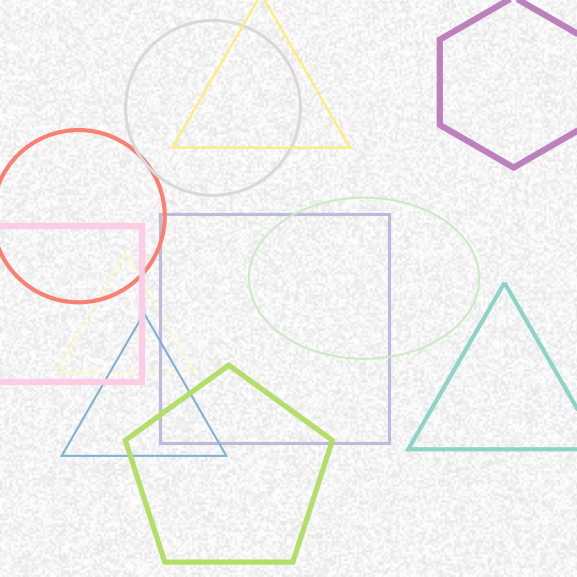[{"shape": "triangle", "thickness": 2, "radius": 0.96, "center": [0.874, 0.317]}, {"shape": "triangle", "thickness": 0.5, "radius": 0.69, "center": [0.217, 0.423]}, {"shape": "square", "thickness": 1.5, "radius": 0.99, "center": [0.475, 0.43]}, {"shape": "circle", "thickness": 2, "radius": 0.75, "center": [0.136, 0.625]}, {"shape": "triangle", "thickness": 1, "radius": 0.82, "center": [0.249, 0.292]}, {"shape": "pentagon", "thickness": 2.5, "radius": 0.94, "center": [0.396, 0.178]}, {"shape": "square", "thickness": 3, "radius": 0.67, "center": [0.112, 0.473]}, {"shape": "circle", "thickness": 1.5, "radius": 0.76, "center": [0.369, 0.812]}, {"shape": "hexagon", "thickness": 3, "radius": 0.74, "center": [0.889, 0.857]}, {"shape": "oval", "thickness": 1, "radius": 1.0, "center": [0.63, 0.517]}, {"shape": "triangle", "thickness": 1, "radius": 0.89, "center": [0.452, 0.832]}]